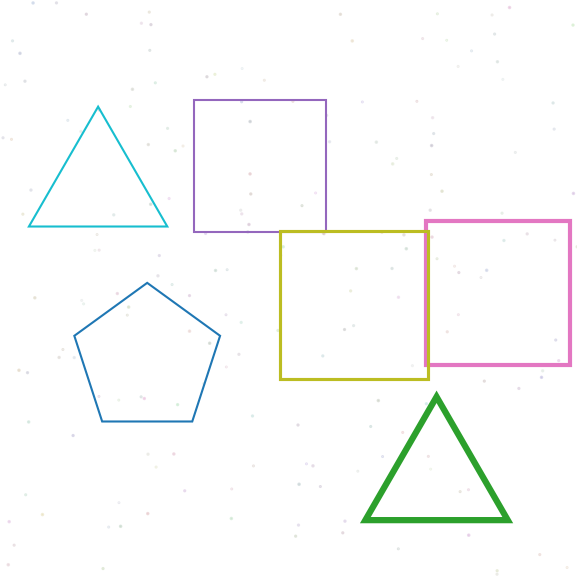[{"shape": "pentagon", "thickness": 1, "radius": 0.66, "center": [0.255, 0.377]}, {"shape": "triangle", "thickness": 3, "radius": 0.71, "center": [0.756, 0.17]}, {"shape": "square", "thickness": 1, "radius": 0.57, "center": [0.451, 0.711]}, {"shape": "square", "thickness": 2, "radius": 0.62, "center": [0.863, 0.491]}, {"shape": "square", "thickness": 1.5, "radius": 0.64, "center": [0.613, 0.471]}, {"shape": "triangle", "thickness": 1, "radius": 0.69, "center": [0.17, 0.676]}]